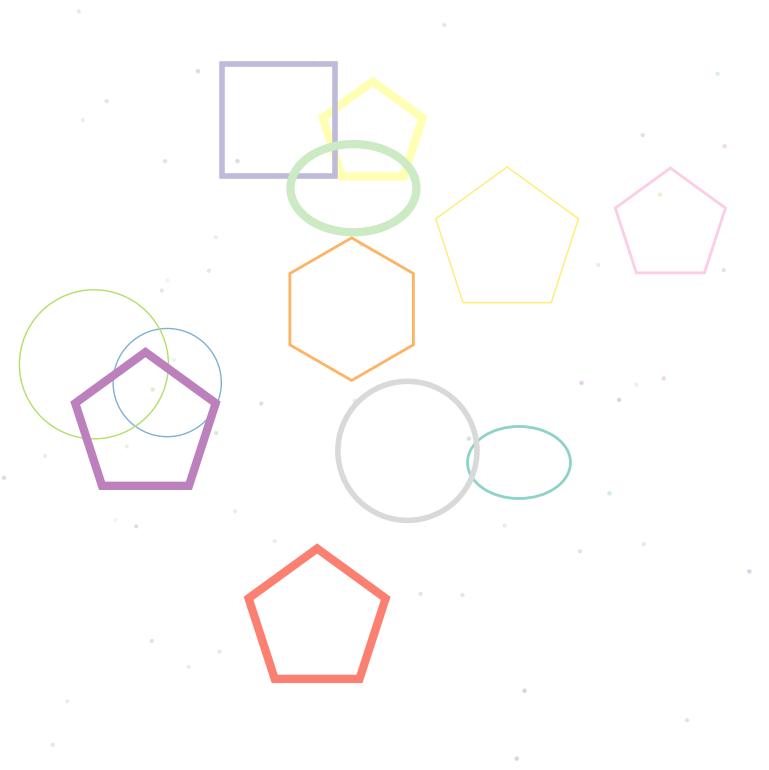[{"shape": "oval", "thickness": 1, "radius": 0.33, "center": [0.674, 0.399]}, {"shape": "pentagon", "thickness": 3, "radius": 0.34, "center": [0.484, 0.826]}, {"shape": "square", "thickness": 2, "radius": 0.37, "center": [0.361, 0.844]}, {"shape": "pentagon", "thickness": 3, "radius": 0.47, "center": [0.412, 0.194]}, {"shape": "circle", "thickness": 0.5, "radius": 0.35, "center": [0.217, 0.503]}, {"shape": "hexagon", "thickness": 1, "radius": 0.46, "center": [0.457, 0.599]}, {"shape": "circle", "thickness": 0.5, "radius": 0.48, "center": [0.122, 0.527]}, {"shape": "pentagon", "thickness": 1, "radius": 0.38, "center": [0.871, 0.707]}, {"shape": "circle", "thickness": 2, "radius": 0.45, "center": [0.529, 0.414]}, {"shape": "pentagon", "thickness": 3, "radius": 0.48, "center": [0.189, 0.447]}, {"shape": "oval", "thickness": 3, "radius": 0.41, "center": [0.459, 0.756]}, {"shape": "pentagon", "thickness": 0.5, "radius": 0.49, "center": [0.659, 0.686]}]